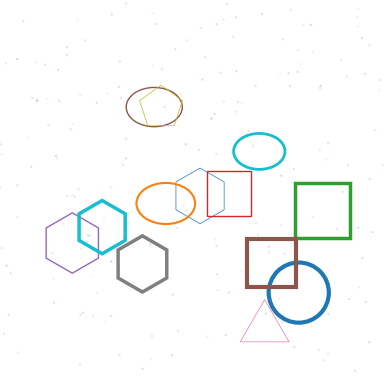[{"shape": "hexagon", "thickness": 0.5, "radius": 0.36, "center": [0.52, 0.491]}, {"shape": "circle", "thickness": 3, "radius": 0.39, "center": [0.776, 0.24]}, {"shape": "oval", "thickness": 1.5, "radius": 0.38, "center": [0.431, 0.472]}, {"shape": "square", "thickness": 2.5, "radius": 0.36, "center": [0.838, 0.452]}, {"shape": "square", "thickness": 1, "radius": 0.29, "center": [0.595, 0.497]}, {"shape": "hexagon", "thickness": 1, "radius": 0.39, "center": [0.188, 0.369]}, {"shape": "square", "thickness": 3, "radius": 0.32, "center": [0.705, 0.317]}, {"shape": "oval", "thickness": 1, "radius": 0.36, "center": [0.401, 0.722]}, {"shape": "triangle", "thickness": 0.5, "radius": 0.37, "center": [0.687, 0.149]}, {"shape": "hexagon", "thickness": 2.5, "radius": 0.36, "center": [0.37, 0.314]}, {"shape": "pentagon", "thickness": 0.5, "radius": 0.29, "center": [0.418, 0.721]}, {"shape": "oval", "thickness": 2, "radius": 0.33, "center": [0.673, 0.607]}, {"shape": "hexagon", "thickness": 2.5, "radius": 0.35, "center": [0.265, 0.41]}]